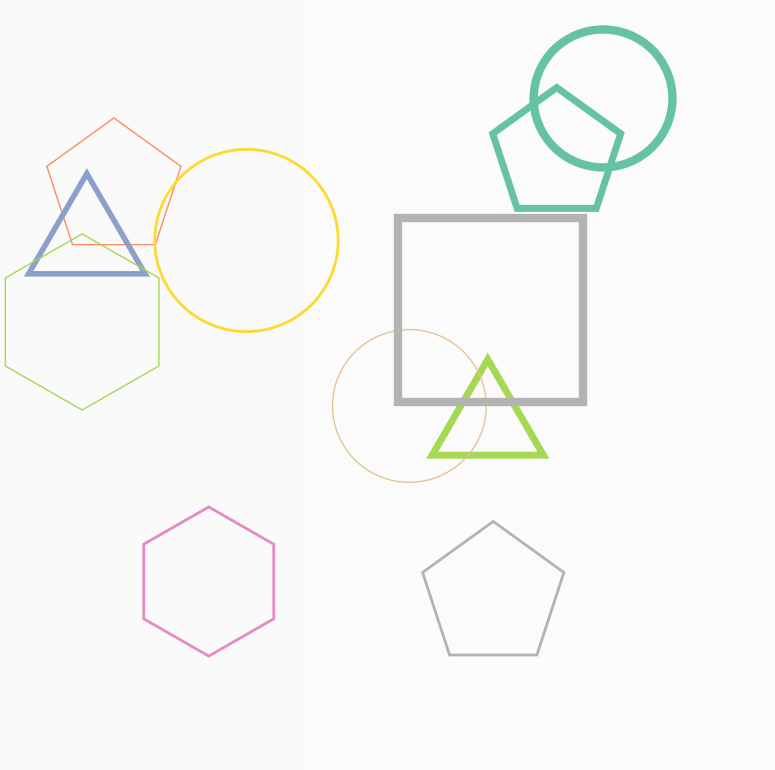[{"shape": "circle", "thickness": 3, "radius": 0.45, "center": [0.778, 0.872]}, {"shape": "pentagon", "thickness": 2.5, "radius": 0.43, "center": [0.718, 0.8]}, {"shape": "pentagon", "thickness": 0.5, "radius": 0.45, "center": [0.147, 0.756]}, {"shape": "triangle", "thickness": 2, "radius": 0.43, "center": [0.112, 0.688]}, {"shape": "hexagon", "thickness": 1, "radius": 0.48, "center": [0.269, 0.245]}, {"shape": "triangle", "thickness": 2.5, "radius": 0.41, "center": [0.629, 0.45]}, {"shape": "hexagon", "thickness": 0.5, "radius": 0.57, "center": [0.106, 0.582]}, {"shape": "circle", "thickness": 1, "radius": 0.59, "center": [0.318, 0.688]}, {"shape": "circle", "thickness": 0.5, "radius": 0.5, "center": [0.528, 0.473]}, {"shape": "square", "thickness": 3, "radius": 0.6, "center": [0.633, 0.598]}, {"shape": "pentagon", "thickness": 1, "radius": 0.48, "center": [0.636, 0.227]}]